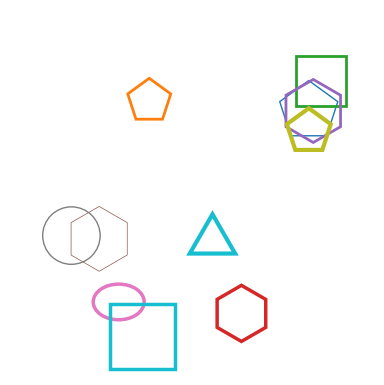[{"shape": "pentagon", "thickness": 1, "radius": 0.4, "center": [0.802, 0.711]}, {"shape": "pentagon", "thickness": 2, "radius": 0.29, "center": [0.388, 0.738]}, {"shape": "square", "thickness": 2, "radius": 0.33, "center": [0.833, 0.789]}, {"shape": "hexagon", "thickness": 2.5, "radius": 0.36, "center": [0.627, 0.186]}, {"shape": "hexagon", "thickness": 2, "radius": 0.41, "center": [0.814, 0.712]}, {"shape": "hexagon", "thickness": 0.5, "radius": 0.42, "center": [0.258, 0.38]}, {"shape": "oval", "thickness": 2.5, "radius": 0.33, "center": [0.308, 0.216]}, {"shape": "circle", "thickness": 1, "radius": 0.37, "center": [0.186, 0.388]}, {"shape": "pentagon", "thickness": 3, "radius": 0.3, "center": [0.802, 0.659]}, {"shape": "triangle", "thickness": 3, "radius": 0.34, "center": [0.552, 0.375]}, {"shape": "square", "thickness": 2.5, "radius": 0.42, "center": [0.369, 0.125]}]